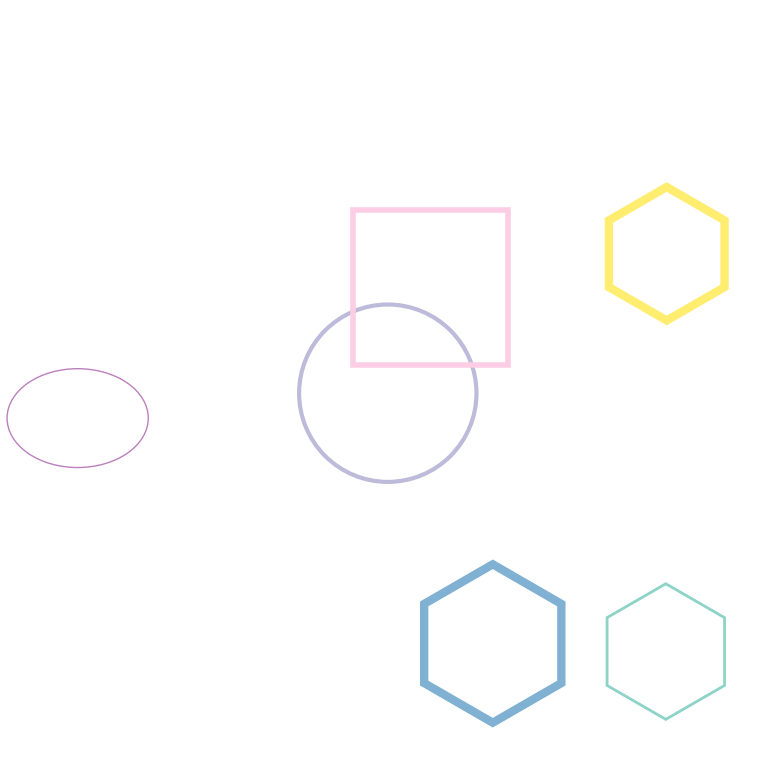[{"shape": "hexagon", "thickness": 1, "radius": 0.44, "center": [0.865, 0.154]}, {"shape": "circle", "thickness": 1.5, "radius": 0.58, "center": [0.504, 0.489]}, {"shape": "hexagon", "thickness": 3, "radius": 0.51, "center": [0.64, 0.164]}, {"shape": "square", "thickness": 2, "radius": 0.5, "center": [0.559, 0.627]}, {"shape": "oval", "thickness": 0.5, "radius": 0.46, "center": [0.101, 0.457]}, {"shape": "hexagon", "thickness": 3, "radius": 0.43, "center": [0.866, 0.67]}]